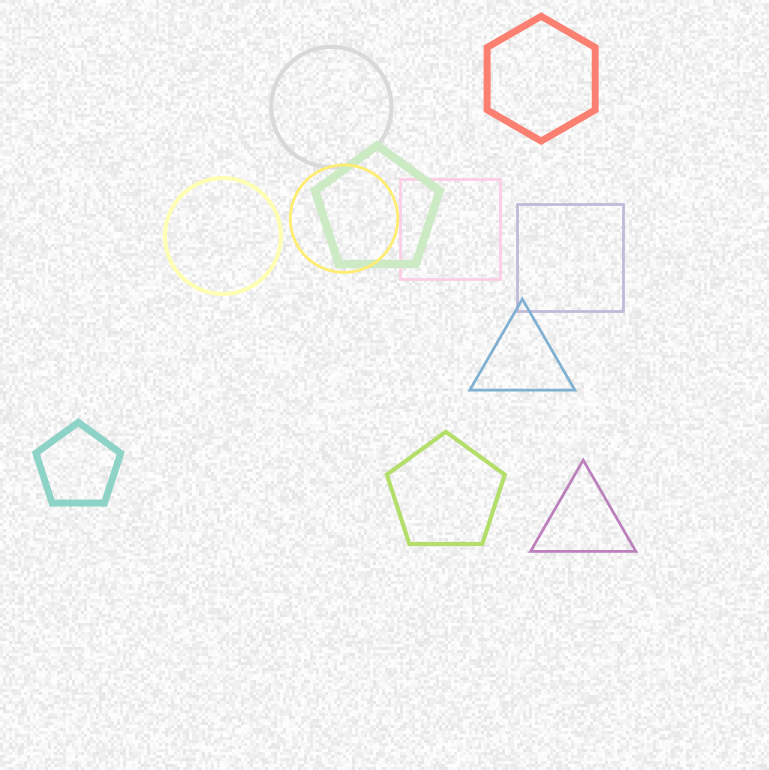[{"shape": "pentagon", "thickness": 2.5, "radius": 0.29, "center": [0.102, 0.394]}, {"shape": "circle", "thickness": 1.5, "radius": 0.38, "center": [0.29, 0.693]}, {"shape": "square", "thickness": 1, "radius": 0.35, "center": [0.74, 0.666]}, {"shape": "hexagon", "thickness": 2.5, "radius": 0.41, "center": [0.703, 0.898]}, {"shape": "triangle", "thickness": 1, "radius": 0.39, "center": [0.678, 0.533]}, {"shape": "pentagon", "thickness": 1.5, "radius": 0.4, "center": [0.579, 0.359]}, {"shape": "square", "thickness": 1, "radius": 0.32, "center": [0.584, 0.703]}, {"shape": "circle", "thickness": 1.5, "radius": 0.39, "center": [0.43, 0.861]}, {"shape": "triangle", "thickness": 1, "radius": 0.39, "center": [0.757, 0.323]}, {"shape": "pentagon", "thickness": 3, "radius": 0.43, "center": [0.49, 0.726]}, {"shape": "circle", "thickness": 1, "radius": 0.35, "center": [0.447, 0.716]}]